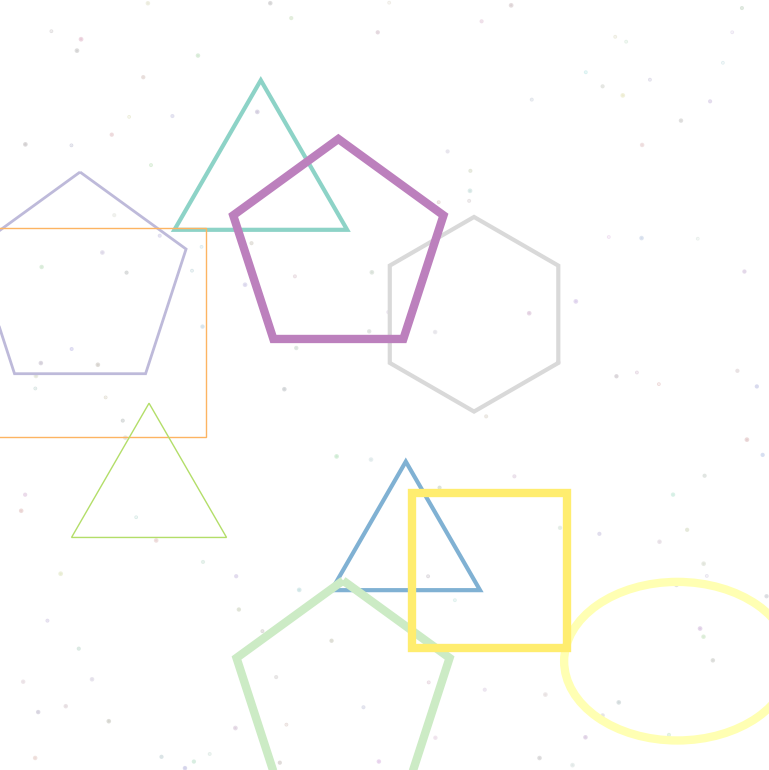[{"shape": "triangle", "thickness": 1.5, "radius": 0.65, "center": [0.339, 0.766]}, {"shape": "oval", "thickness": 3, "radius": 0.74, "center": [0.88, 0.141]}, {"shape": "pentagon", "thickness": 1, "radius": 0.72, "center": [0.104, 0.632]}, {"shape": "triangle", "thickness": 1.5, "radius": 0.56, "center": [0.527, 0.289]}, {"shape": "square", "thickness": 0.5, "radius": 0.68, "center": [0.131, 0.568]}, {"shape": "triangle", "thickness": 0.5, "radius": 0.58, "center": [0.194, 0.36]}, {"shape": "hexagon", "thickness": 1.5, "radius": 0.63, "center": [0.616, 0.592]}, {"shape": "pentagon", "thickness": 3, "radius": 0.72, "center": [0.439, 0.676]}, {"shape": "pentagon", "thickness": 3, "radius": 0.73, "center": [0.446, 0.101]}, {"shape": "square", "thickness": 3, "radius": 0.5, "center": [0.636, 0.259]}]